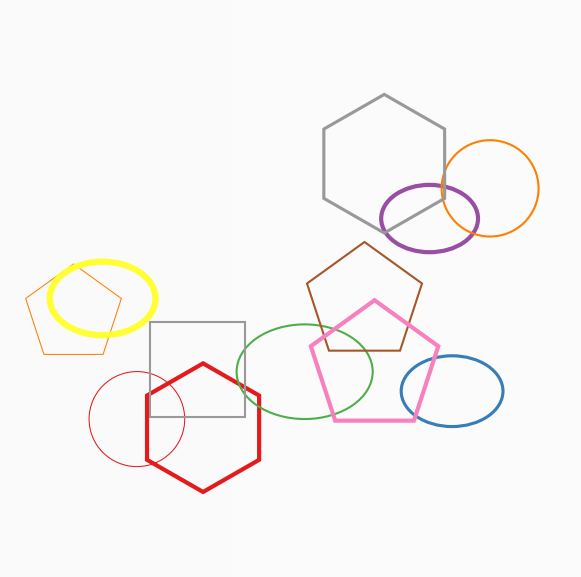[{"shape": "hexagon", "thickness": 2, "radius": 0.56, "center": [0.349, 0.259]}, {"shape": "circle", "thickness": 0.5, "radius": 0.41, "center": [0.236, 0.273]}, {"shape": "oval", "thickness": 1.5, "radius": 0.44, "center": [0.778, 0.322]}, {"shape": "oval", "thickness": 1, "radius": 0.59, "center": [0.524, 0.355]}, {"shape": "oval", "thickness": 2, "radius": 0.42, "center": [0.739, 0.621]}, {"shape": "pentagon", "thickness": 0.5, "radius": 0.43, "center": [0.126, 0.455]}, {"shape": "circle", "thickness": 1, "radius": 0.42, "center": [0.843, 0.673]}, {"shape": "oval", "thickness": 3, "radius": 0.45, "center": [0.177, 0.482]}, {"shape": "pentagon", "thickness": 1, "radius": 0.52, "center": [0.627, 0.476]}, {"shape": "pentagon", "thickness": 2, "radius": 0.58, "center": [0.644, 0.364]}, {"shape": "hexagon", "thickness": 1.5, "radius": 0.6, "center": [0.661, 0.716]}, {"shape": "square", "thickness": 1, "radius": 0.41, "center": [0.34, 0.36]}]